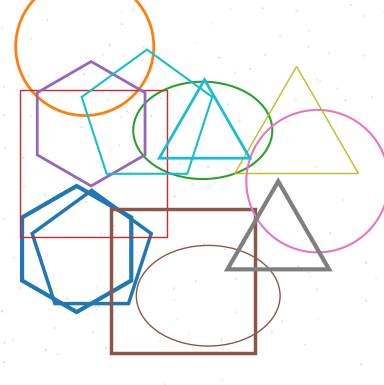[{"shape": "pentagon", "thickness": 2.5, "radius": 0.81, "center": [0.238, 0.343]}, {"shape": "hexagon", "thickness": 3, "radius": 0.82, "center": [0.199, 0.353]}, {"shape": "circle", "thickness": 2, "radius": 0.9, "center": [0.22, 0.879]}, {"shape": "oval", "thickness": 1.5, "radius": 0.9, "center": [0.527, 0.661]}, {"shape": "square", "thickness": 1, "radius": 0.95, "center": [0.242, 0.576]}, {"shape": "hexagon", "thickness": 2, "radius": 0.81, "center": [0.237, 0.679]}, {"shape": "square", "thickness": 2.5, "radius": 0.93, "center": [0.476, 0.27]}, {"shape": "oval", "thickness": 1, "radius": 0.93, "center": [0.541, 0.232]}, {"shape": "circle", "thickness": 1.5, "radius": 0.93, "center": [0.825, 0.529]}, {"shape": "triangle", "thickness": 3, "radius": 0.76, "center": [0.723, 0.377]}, {"shape": "triangle", "thickness": 1, "radius": 0.93, "center": [0.77, 0.642]}, {"shape": "triangle", "thickness": 2, "radius": 0.68, "center": [0.531, 0.657]}, {"shape": "pentagon", "thickness": 1.5, "radius": 0.89, "center": [0.382, 0.693]}]